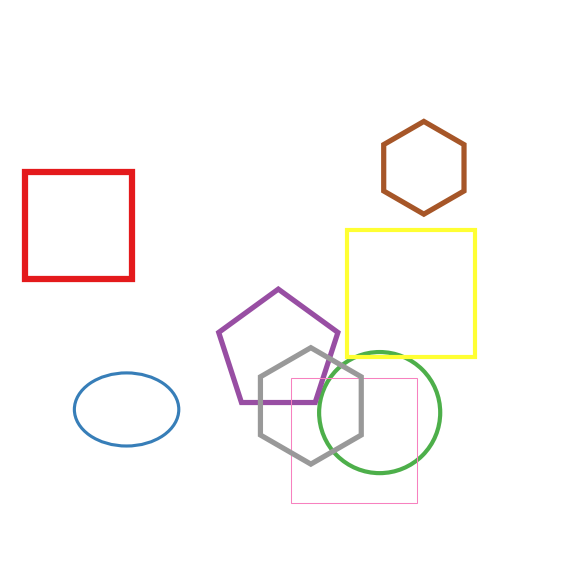[{"shape": "square", "thickness": 3, "radius": 0.46, "center": [0.137, 0.609]}, {"shape": "oval", "thickness": 1.5, "radius": 0.45, "center": [0.219, 0.29]}, {"shape": "circle", "thickness": 2, "radius": 0.52, "center": [0.657, 0.285]}, {"shape": "pentagon", "thickness": 2.5, "radius": 0.54, "center": [0.482, 0.39]}, {"shape": "square", "thickness": 2, "radius": 0.55, "center": [0.712, 0.491]}, {"shape": "hexagon", "thickness": 2.5, "radius": 0.4, "center": [0.734, 0.709]}, {"shape": "square", "thickness": 0.5, "radius": 0.54, "center": [0.613, 0.236]}, {"shape": "hexagon", "thickness": 2.5, "radius": 0.5, "center": [0.538, 0.296]}]